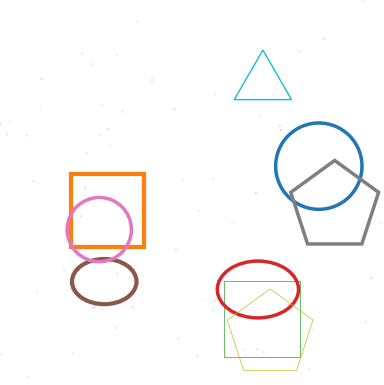[{"shape": "circle", "thickness": 2.5, "radius": 0.56, "center": [0.828, 0.568]}, {"shape": "square", "thickness": 3, "radius": 0.48, "center": [0.279, 0.453]}, {"shape": "square", "thickness": 0.5, "radius": 0.49, "center": [0.681, 0.171]}, {"shape": "oval", "thickness": 2.5, "radius": 0.53, "center": [0.67, 0.248]}, {"shape": "oval", "thickness": 3, "radius": 0.42, "center": [0.271, 0.269]}, {"shape": "circle", "thickness": 2.5, "radius": 0.42, "center": [0.258, 0.404]}, {"shape": "pentagon", "thickness": 2.5, "radius": 0.6, "center": [0.869, 0.463]}, {"shape": "pentagon", "thickness": 0.5, "radius": 0.59, "center": [0.702, 0.133]}, {"shape": "triangle", "thickness": 1, "radius": 0.43, "center": [0.683, 0.784]}]